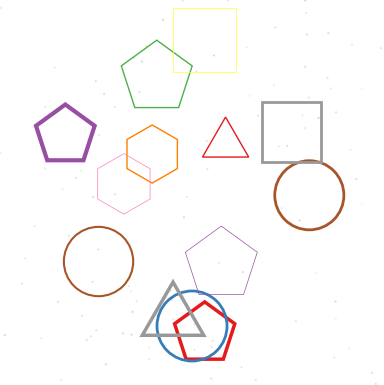[{"shape": "triangle", "thickness": 1, "radius": 0.35, "center": [0.586, 0.627]}, {"shape": "pentagon", "thickness": 2.5, "radius": 0.41, "center": [0.532, 0.134]}, {"shape": "circle", "thickness": 2, "radius": 0.45, "center": [0.499, 0.153]}, {"shape": "pentagon", "thickness": 1, "radius": 0.48, "center": [0.407, 0.799]}, {"shape": "pentagon", "thickness": 3, "radius": 0.4, "center": [0.17, 0.648]}, {"shape": "pentagon", "thickness": 0.5, "radius": 0.49, "center": [0.575, 0.314]}, {"shape": "hexagon", "thickness": 1, "radius": 0.38, "center": [0.395, 0.6]}, {"shape": "square", "thickness": 0.5, "radius": 0.41, "center": [0.532, 0.897]}, {"shape": "circle", "thickness": 2, "radius": 0.45, "center": [0.803, 0.493]}, {"shape": "circle", "thickness": 1.5, "radius": 0.45, "center": [0.256, 0.321]}, {"shape": "hexagon", "thickness": 0.5, "radius": 0.39, "center": [0.322, 0.522]}, {"shape": "triangle", "thickness": 2.5, "radius": 0.46, "center": [0.449, 0.175]}, {"shape": "square", "thickness": 2, "radius": 0.39, "center": [0.757, 0.658]}]